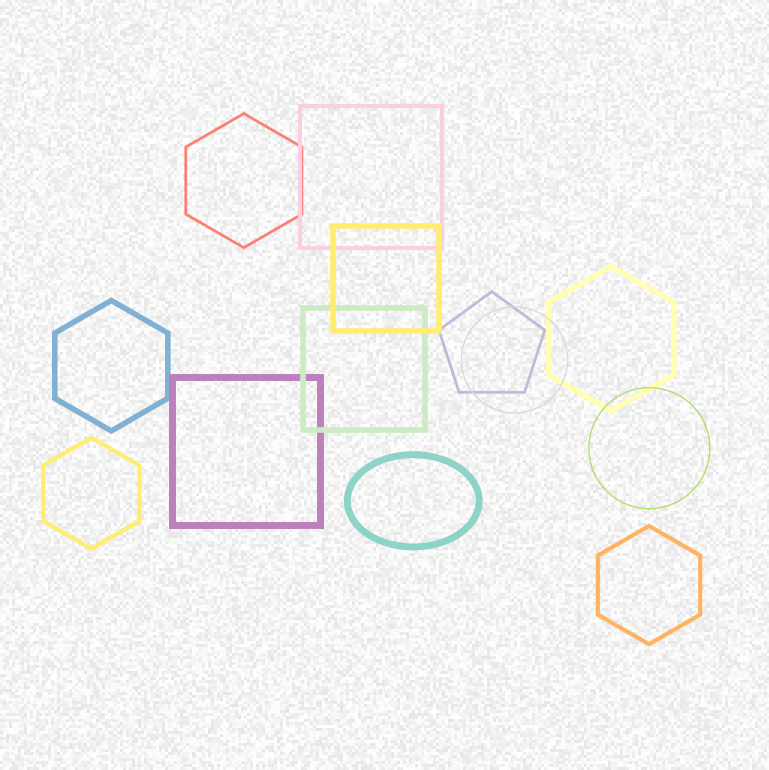[{"shape": "oval", "thickness": 2.5, "radius": 0.43, "center": [0.537, 0.35]}, {"shape": "hexagon", "thickness": 2, "radius": 0.47, "center": [0.794, 0.56]}, {"shape": "pentagon", "thickness": 1, "radius": 0.36, "center": [0.639, 0.549]}, {"shape": "hexagon", "thickness": 1, "radius": 0.44, "center": [0.317, 0.765]}, {"shape": "hexagon", "thickness": 2, "radius": 0.42, "center": [0.145, 0.525]}, {"shape": "hexagon", "thickness": 1.5, "radius": 0.38, "center": [0.843, 0.24]}, {"shape": "circle", "thickness": 0.5, "radius": 0.39, "center": [0.843, 0.418]}, {"shape": "square", "thickness": 1.5, "radius": 0.46, "center": [0.481, 0.77]}, {"shape": "circle", "thickness": 0.5, "radius": 0.34, "center": [0.668, 0.533]}, {"shape": "square", "thickness": 2.5, "radius": 0.48, "center": [0.319, 0.415]}, {"shape": "square", "thickness": 2, "radius": 0.4, "center": [0.472, 0.521]}, {"shape": "hexagon", "thickness": 1.5, "radius": 0.36, "center": [0.119, 0.359]}, {"shape": "square", "thickness": 2, "radius": 0.34, "center": [0.501, 0.638]}]